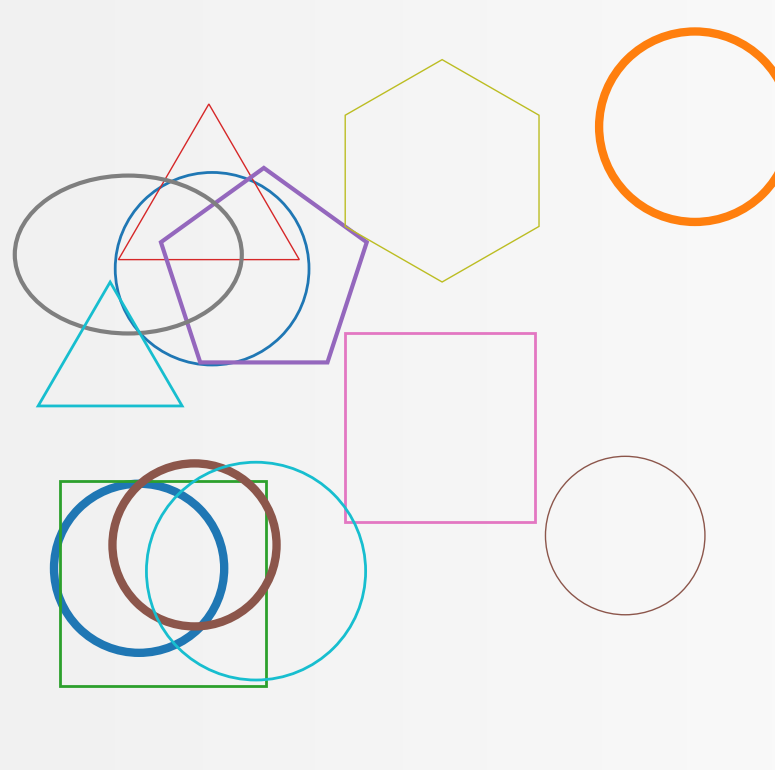[{"shape": "circle", "thickness": 3, "radius": 0.55, "center": [0.179, 0.262]}, {"shape": "circle", "thickness": 1, "radius": 0.63, "center": [0.274, 0.651]}, {"shape": "circle", "thickness": 3, "radius": 0.62, "center": [0.897, 0.835]}, {"shape": "square", "thickness": 1, "radius": 0.66, "center": [0.211, 0.242]}, {"shape": "triangle", "thickness": 0.5, "radius": 0.67, "center": [0.269, 0.73]}, {"shape": "pentagon", "thickness": 1.5, "radius": 0.7, "center": [0.34, 0.642]}, {"shape": "circle", "thickness": 3, "radius": 0.53, "center": [0.251, 0.292]}, {"shape": "circle", "thickness": 0.5, "radius": 0.51, "center": [0.807, 0.304]}, {"shape": "square", "thickness": 1, "radius": 0.61, "center": [0.568, 0.445]}, {"shape": "oval", "thickness": 1.5, "radius": 0.73, "center": [0.166, 0.669]}, {"shape": "hexagon", "thickness": 0.5, "radius": 0.72, "center": [0.57, 0.778]}, {"shape": "circle", "thickness": 1, "radius": 0.71, "center": [0.33, 0.258]}, {"shape": "triangle", "thickness": 1, "radius": 0.54, "center": [0.142, 0.526]}]